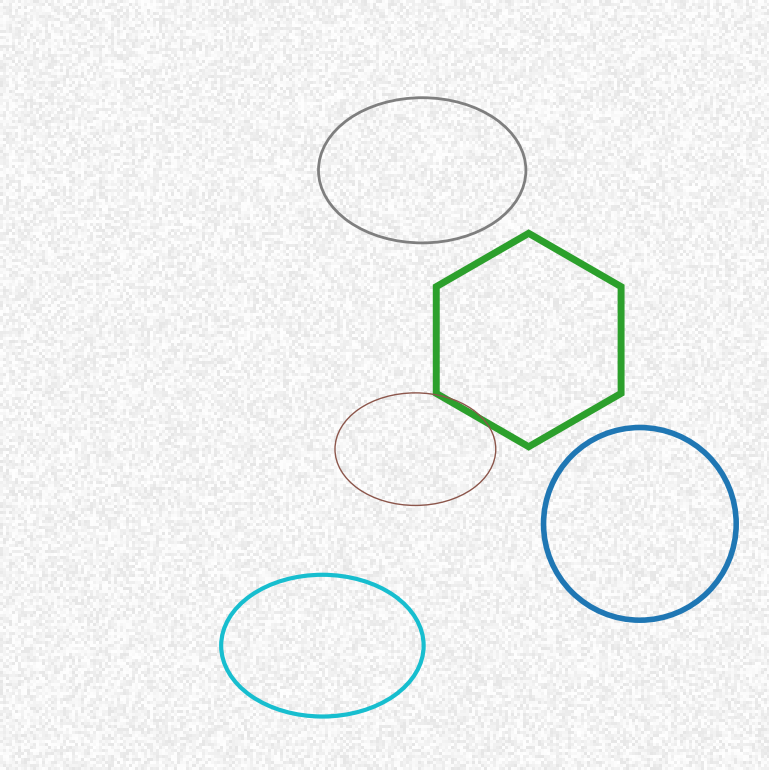[{"shape": "circle", "thickness": 2, "radius": 0.63, "center": [0.831, 0.32]}, {"shape": "hexagon", "thickness": 2.5, "radius": 0.69, "center": [0.687, 0.558]}, {"shape": "oval", "thickness": 0.5, "radius": 0.52, "center": [0.539, 0.417]}, {"shape": "oval", "thickness": 1, "radius": 0.67, "center": [0.548, 0.779]}, {"shape": "oval", "thickness": 1.5, "radius": 0.66, "center": [0.419, 0.162]}]